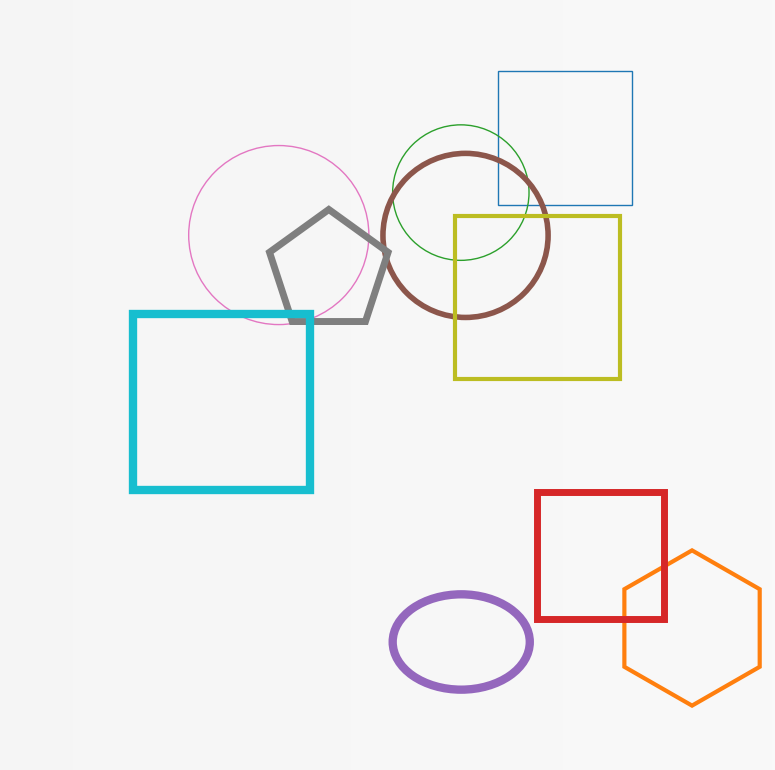[{"shape": "square", "thickness": 0.5, "radius": 0.43, "center": [0.729, 0.821]}, {"shape": "hexagon", "thickness": 1.5, "radius": 0.5, "center": [0.893, 0.184]}, {"shape": "circle", "thickness": 0.5, "radius": 0.44, "center": [0.595, 0.75]}, {"shape": "square", "thickness": 2.5, "radius": 0.41, "center": [0.775, 0.279]}, {"shape": "oval", "thickness": 3, "radius": 0.44, "center": [0.595, 0.166]}, {"shape": "circle", "thickness": 2, "radius": 0.53, "center": [0.601, 0.694]}, {"shape": "circle", "thickness": 0.5, "radius": 0.58, "center": [0.36, 0.695]}, {"shape": "pentagon", "thickness": 2.5, "radius": 0.4, "center": [0.424, 0.648]}, {"shape": "square", "thickness": 1.5, "radius": 0.53, "center": [0.693, 0.614]}, {"shape": "square", "thickness": 3, "radius": 0.57, "center": [0.285, 0.478]}]